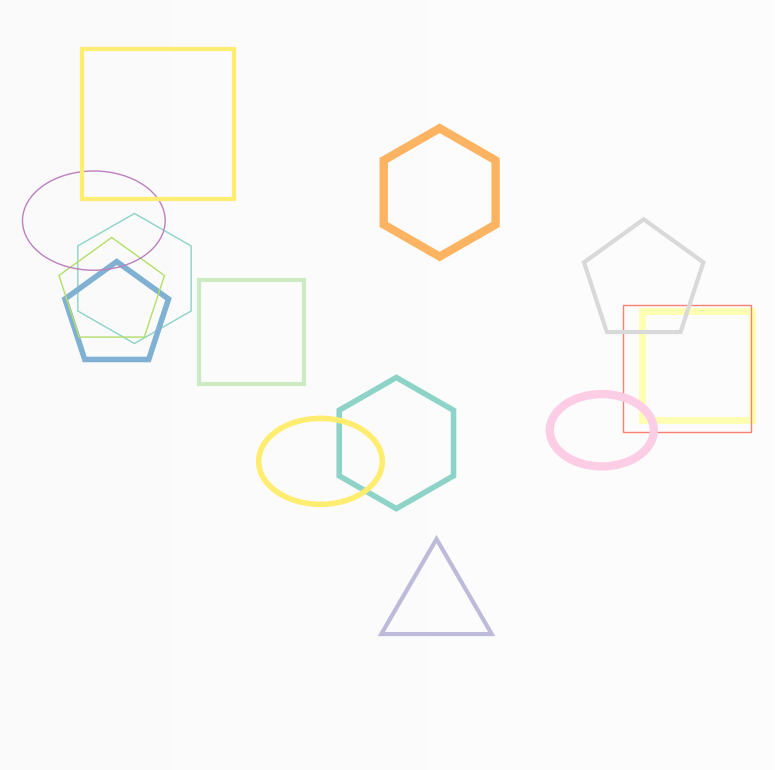[{"shape": "hexagon", "thickness": 2, "radius": 0.43, "center": [0.511, 0.425]}, {"shape": "hexagon", "thickness": 0.5, "radius": 0.42, "center": [0.174, 0.638]}, {"shape": "square", "thickness": 2.5, "radius": 0.35, "center": [0.9, 0.525]}, {"shape": "triangle", "thickness": 1.5, "radius": 0.41, "center": [0.563, 0.218]}, {"shape": "square", "thickness": 0.5, "radius": 0.41, "center": [0.887, 0.521]}, {"shape": "pentagon", "thickness": 2, "radius": 0.35, "center": [0.151, 0.59]}, {"shape": "hexagon", "thickness": 3, "radius": 0.42, "center": [0.567, 0.75]}, {"shape": "pentagon", "thickness": 0.5, "radius": 0.36, "center": [0.144, 0.62]}, {"shape": "oval", "thickness": 3, "radius": 0.34, "center": [0.777, 0.441]}, {"shape": "pentagon", "thickness": 1.5, "radius": 0.4, "center": [0.831, 0.634]}, {"shape": "oval", "thickness": 0.5, "radius": 0.46, "center": [0.121, 0.713]}, {"shape": "square", "thickness": 1.5, "radius": 0.34, "center": [0.324, 0.569]}, {"shape": "square", "thickness": 1.5, "radius": 0.49, "center": [0.204, 0.839]}, {"shape": "oval", "thickness": 2, "radius": 0.4, "center": [0.414, 0.401]}]